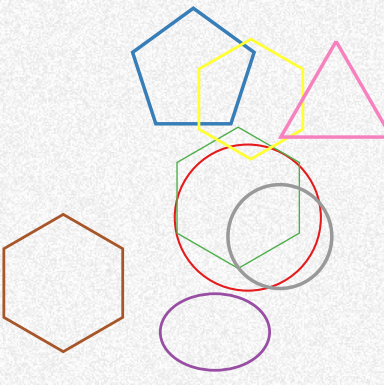[{"shape": "circle", "thickness": 1.5, "radius": 0.95, "center": [0.644, 0.435]}, {"shape": "pentagon", "thickness": 2.5, "radius": 0.83, "center": [0.502, 0.813]}, {"shape": "hexagon", "thickness": 1, "radius": 0.92, "center": [0.619, 0.486]}, {"shape": "oval", "thickness": 2, "radius": 0.71, "center": [0.558, 0.138]}, {"shape": "hexagon", "thickness": 2, "radius": 0.78, "center": [0.652, 0.743]}, {"shape": "hexagon", "thickness": 2, "radius": 0.89, "center": [0.164, 0.265]}, {"shape": "triangle", "thickness": 2.5, "radius": 0.83, "center": [0.873, 0.727]}, {"shape": "circle", "thickness": 2.5, "radius": 0.67, "center": [0.727, 0.386]}]